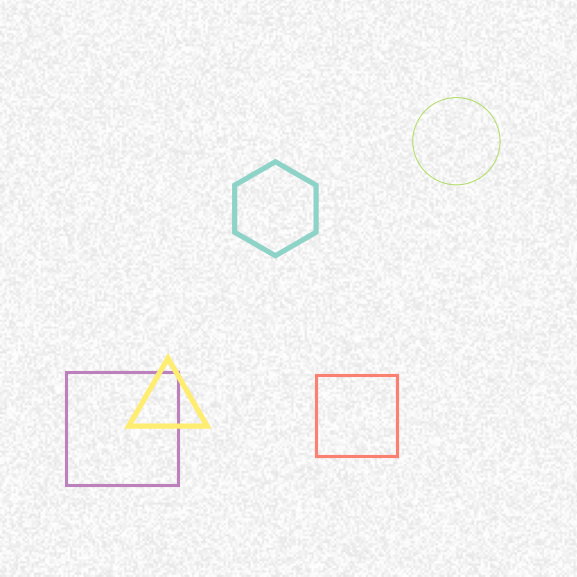[{"shape": "hexagon", "thickness": 2.5, "radius": 0.41, "center": [0.477, 0.638]}, {"shape": "square", "thickness": 1.5, "radius": 0.35, "center": [0.618, 0.279]}, {"shape": "circle", "thickness": 0.5, "radius": 0.38, "center": [0.79, 0.755]}, {"shape": "square", "thickness": 1.5, "radius": 0.49, "center": [0.211, 0.257]}, {"shape": "triangle", "thickness": 2.5, "radius": 0.39, "center": [0.291, 0.301]}]